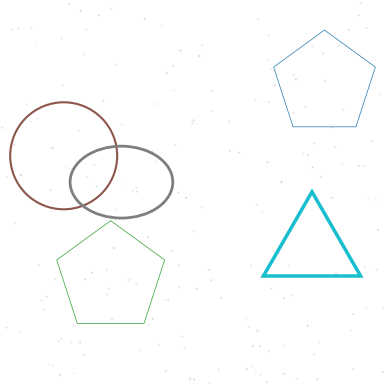[{"shape": "pentagon", "thickness": 0.5, "radius": 0.69, "center": [0.843, 0.783]}, {"shape": "pentagon", "thickness": 0.5, "radius": 0.74, "center": [0.287, 0.279]}, {"shape": "circle", "thickness": 1.5, "radius": 0.69, "center": [0.165, 0.595]}, {"shape": "oval", "thickness": 2, "radius": 0.67, "center": [0.315, 0.527]}, {"shape": "triangle", "thickness": 2.5, "radius": 0.73, "center": [0.81, 0.356]}]